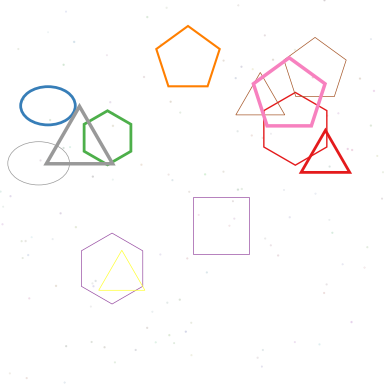[{"shape": "hexagon", "thickness": 1, "radius": 0.47, "center": [0.767, 0.665]}, {"shape": "triangle", "thickness": 2, "radius": 0.36, "center": [0.845, 0.589]}, {"shape": "oval", "thickness": 2, "radius": 0.35, "center": [0.125, 0.725]}, {"shape": "hexagon", "thickness": 2, "radius": 0.35, "center": [0.279, 0.642]}, {"shape": "square", "thickness": 0.5, "radius": 0.37, "center": [0.575, 0.414]}, {"shape": "hexagon", "thickness": 0.5, "radius": 0.46, "center": [0.291, 0.302]}, {"shape": "pentagon", "thickness": 1.5, "radius": 0.43, "center": [0.488, 0.846]}, {"shape": "triangle", "thickness": 0.5, "radius": 0.35, "center": [0.316, 0.281]}, {"shape": "triangle", "thickness": 0.5, "radius": 0.37, "center": [0.676, 0.738]}, {"shape": "pentagon", "thickness": 0.5, "radius": 0.43, "center": [0.818, 0.818]}, {"shape": "pentagon", "thickness": 2.5, "radius": 0.49, "center": [0.751, 0.752]}, {"shape": "triangle", "thickness": 2.5, "radius": 0.5, "center": [0.206, 0.624]}, {"shape": "oval", "thickness": 0.5, "radius": 0.4, "center": [0.1, 0.576]}]